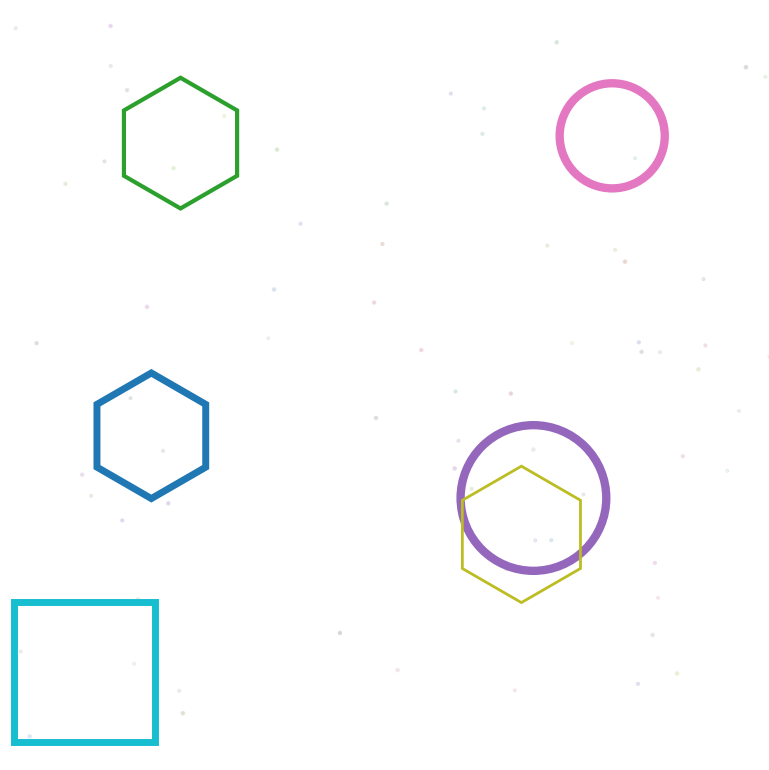[{"shape": "hexagon", "thickness": 2.5, "radius": 0.41, "center": [0.197, 0.434]}, {"shape": "hexagon", "thickness": 1.5, "radius": 0.42, "center": [0.234, 0.814]}, {"shape": "circle", "thickness": 3, "radius": 0.47, "center": [0.693, 0.353]}, {"shape": "circle", "thickness": 3, "radius": 0.34, "center": [0.795, 0.824]}, {"shape": "hexagon", "thickness": 1, "radius": 0.44, "center": [0.677, 0.306]}, {"shape": "square", "thickness": 2.5, "radius": 0.46, "center": [0.11, 0.127]}]